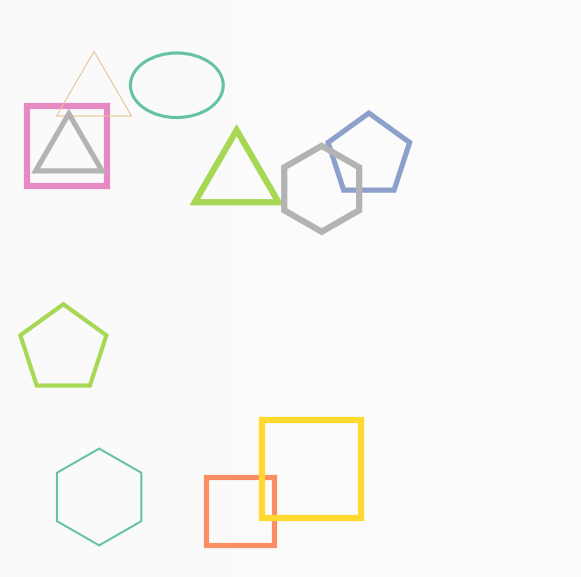[{"shape": "oval", "thickness": 1.5, "radius": 0.4, "center": [0.304, 0.851]}, {"shape": "hexagon", "thickness": 1, "radius": 0.42, "center": [0.171, 0.139]}, {"shape": "square", "thickness": 2.5, "radius": 0.29, "center": [0.413, 0.115]}, {"shape": "pentagon", "thickness": 2.5, "radius": 0.37, "center": [0.635, 0.73]}, {"shape": "square", "thickness": 3, "radius": 0.35, "center": [0.115, 0.747]}, {"shape": "triangle", "thickness": 3, "radius": 0.42, "center": [0.407, 0.691]}, {"shape": "pentagon", "thickness": 2, "radius": 0.39, "center": [0.109, 0.395]}, {"shape": "square", "thickness": 3, "radius": 0.42, "center": [0.536, 0.187]}, {"shape": "triangle", "thickness": 0.5, "radius": 0.37, "center": [0.162, 0.835]}, {"shape": "triangle", "thickness": 2.5, "radius": 0.33, "center": [0.118, 0.736]}, {"shape": "hexagon", "thickness": 3, "radius": 0.37, "center": [0.553, 0.672]}]